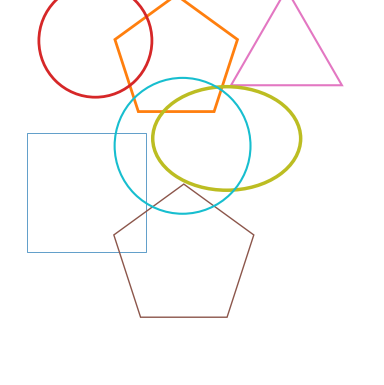[{"shape": "square", "thickness": 0.5, "radius": 0.77, "center": [0.224, 0.5]}, {"shape": "pentagon", "thickness": 2, "radius": 0.84, "center": [0.458, 0.846]}, {"shape": "circle", "thickness": 2, "radius": 0.73, "center": [0.248, 0.894]}, {"shape": "pentagon", "thickness": 1, "radius": 0.96, "center": [0.477, 0.331]}, {"shape": "triangle", "thickness": 1.5, "radius": 0.83, "center": [0.744, 0.862]}, {"shape": "oval", "thickness": 2.5, "radius": 0.96, "center": [0.589, 0.64]}, {"shape": "circle", "thickness": 1.5, "radius": 0.88, "center": [0.474, 0.621]}]